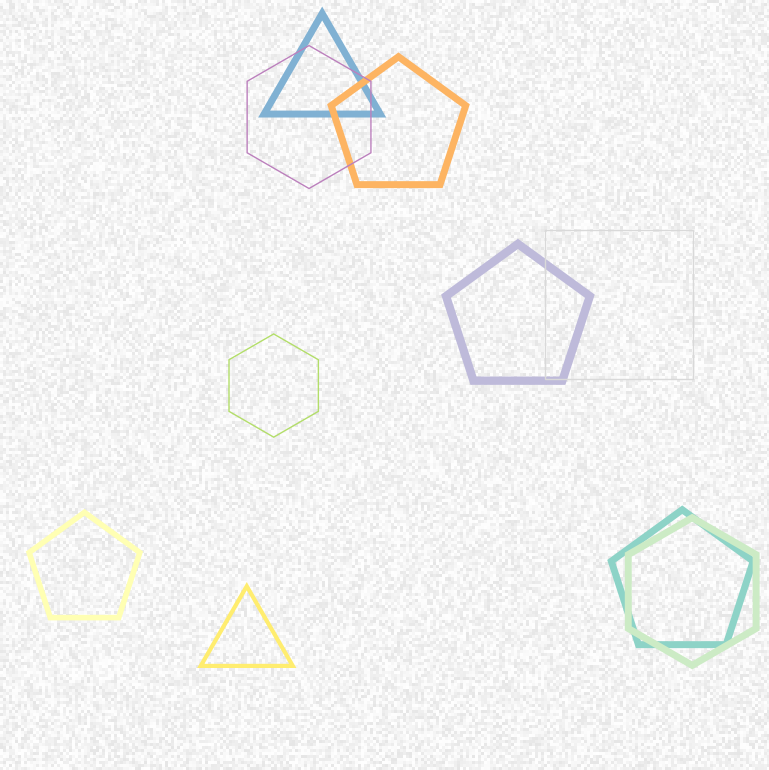[{"shape": "pentagon", "thickness": 2.5, "radius": 0.48, "center": [0.886, 0.241]}, {"shape": "pentagon", "thickness": 2, "radius": 0.38, "center": [0.11, 0.259]}, {"shape": "pentagon", "thickness": 3, "radius": 0.49, "center": [0.673, 0.585]}, {"shape": "triangle", "thickness": 2.5, "radius": 0.44, "center": [0.418, 0.895]}, {"shape": "pentagon", "thickness": 2.5, "radius": 0.46, "center": [0.518, 0.835]}, {"shape": "hexagon", "thickness": 0.5, "radius": 0.34, "center": [0.355, 0.499]}, {"shape": "square", "thickness": 0.5, "radius": 0.48, "center": [0.804, 0.605]}, {"shape": "hexagon", "thickness": 0.5, "radius": 0.46, "center": [0.401, 0.848]}, {"shape": "hexagon", "thickness": 2.5, "radius": 0.48, "center": [0.899, 0.232]}, {"shape": "triangle", "thickness": 1.5, "radius": 0.35, "center": [0.32, 0.17]}]